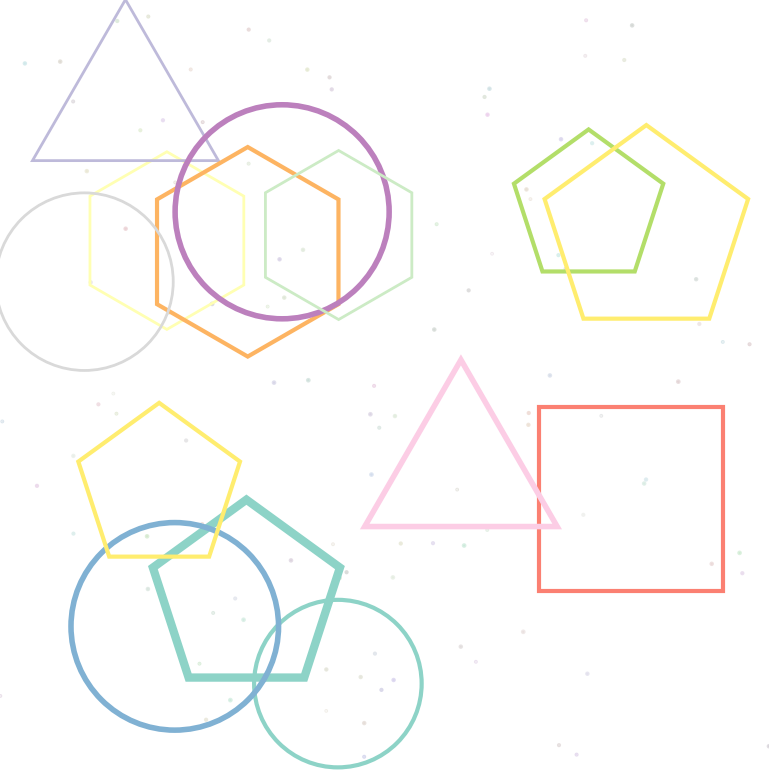[{"shape": "pentagon", "thickness": 3, "radius": 0.64, "center": [0.32, 0.223]}, {"shape": "circle", "thickness": 1.5, "radius": 0.54, "center": [0.439, 0.112]}, {"shape": "hexagon", "thickness": 1, "radius": 0.58, "center": [0.217, 0.688]}, {"shape": "triangle", "thickness": 1, "radius": 0.7, "center": [0.163, 0.861]}, {"shape": "square", "thickness": 1.5, "radius": 0.6, "center": [0.819, 0.352]}, {"shape": "circle", "thickness": 2, "radius": 0.67, "center": [0.227, 0.187]}, {"shape": "hexagon", "thickness": 1.5, "radius": 0.68, "center": [0.322, 0.673]}, {"shape": "pentagon", "thickness": 1.5, "radius": 0.51, "center": [0.764, 0.73]}, {"shape": "triangle", "thickness": 2, "radius": 0.72, "center": [0.599, 0.388]}, {"shape": "circle", "thickness": 1, "radius": 0.58, "center": [0.11, 0.634]}, {"shape": "circle", "thickness": 2, "radius": 0.69, "center": [0.366, 0.725]}, {"shape": "hexagon", "thickness": 1, "radius": 0.55, "center": [0.44, 0.695]}, {"shape": "pentagon", "thickness": 1.5, "radius": 0.55, "center": [0.207, 0.366]}, {"shape": "pentagon", "thickness": 1.5, "radius": 0.69, "center": [0.839, 0.699]}]